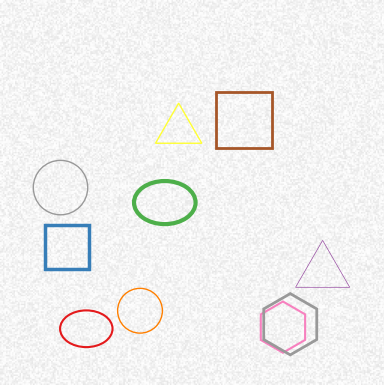[{"shape": "oval", "thickness": 1.5, "radius": 0.34, "center": [0.224, 0.146]}, {"shape": "square", "thickness": 2.5, "radius": 0.29, "center": [0.173, 0.359]}, {"shape": "oval", "thickness": 3, "radius": 0.4, "center": [0.428, 0.474]}, {"shape": "triangle", "thickness": 0.5, "radius": 0.41, "center": [0.838, 0.294]}, {"shape": "circle", "thickness": 1, "radius": 0.29, "center": [0.364, 0.193]}, {"shape": "triangle", "thickness": 1, "radius": 0.35, "center": [0.464, 0.663]}, {"shape": "square", "thickness": 2, "radius": 0.36, "center": [0.633, 0.689]}, {"shape": "hexagon", "thickness": 1.5, "radius": 0.33, "center": [0.735, 0.15]}, {"shape": "hexagon", "thickness": 2, "radius": 0.4, "center": [0.754, 0.158]}, {"shape": "circle", "thickness": 1, "radius": 0.35, "center": [0.157, 0.513]}]